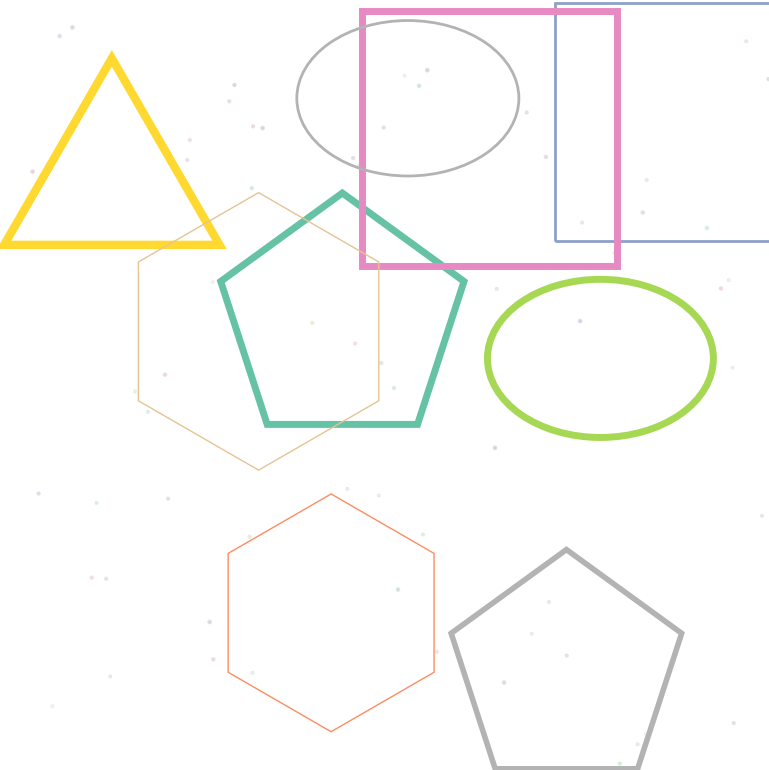[{"shape": "pentagon", "thickness": 2.5, "radius": 0.83, "center": [0.445, 0.583]}, {"shape": "hexagon", "thickness": 0.5, "radius": 0.77, "center": [0.43, 0.204]}, {"shape": "square", "thickness": 1, "radius": 0.77, "center": [0.876, 0.842]}, {"shape": "square", "thickness": 2.5, "radius": 0.83, "center": [0.636, 0.82]}, {"shape": "oval", "thickness": 2.5, "radius": 0.73, "center": [0.78, 0.535]}, {"shape": "triangle", "thickness": 3, "radius": 0.81, "center": [0.145, 0.763]}, {"shape": "hexagon", "thickness": 0.5, "radius": 0.9, "center": [0.336, 0.57]}, {"shape": "oval", "thickness": 1, "radius": 0.72, "center": [0.53, 0.872]}, {"shape": "pentagon", "thickness": 2, "radius": 0.79, "center": [0.736, 0.129]}]